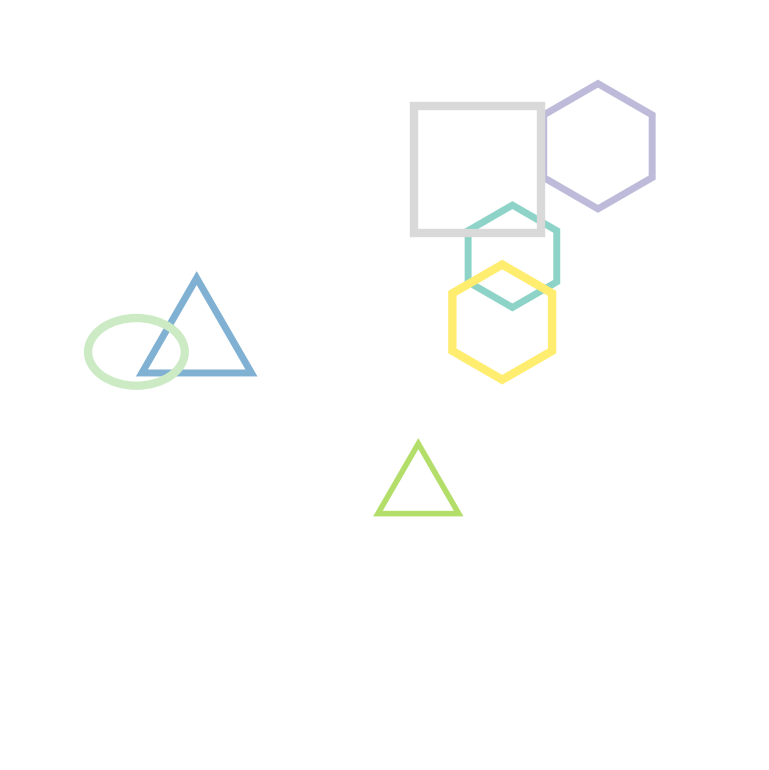[{"shape": "hexagon", "thickness": 2.5, "radius": 0.33, "center": [0.665, 0.667]}, {"shape": "hexagon", "thickness": 2.5, "radius": 0.41, "center": [0.777, 0.81]}, {"shape": "triangle", "thickness": 2.5, "radius": 0.41, "center": [0.255, 0.557]}, {"shape": "triangle", "thickness": 2, "radius": 0.3, "center": [0.543, 0.363]}, {"shape": "square", "thickness": 3, "radius": 0.41, "center": [0.621, 0.779]}, {"shape": "oval", "thickness": 3, "radius": 0.31, "center": [0.177, 0.543]}, {"shape": "hexagon", "thickness": 3, "radius": 0.37, "center": [0.652, 0.582]}]